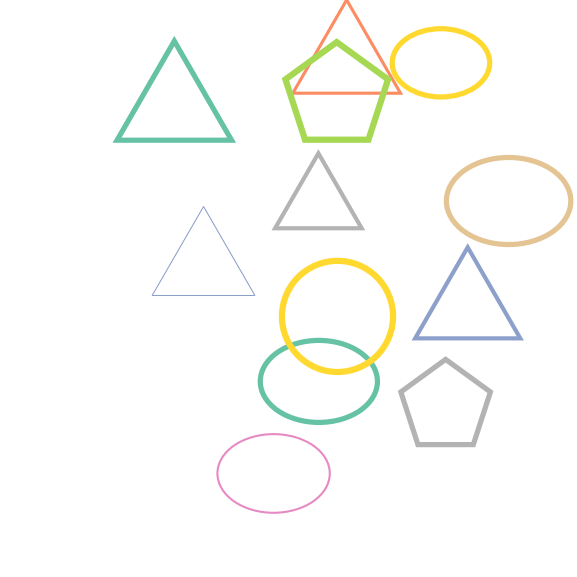[{"shape": "oval", "thickness": 2.5, "radius": 0.51, "center": [0.552, 0.339]}, {"shape": "triangle", "thickness": 2.5, "radius": 0.57, "center": [0.302, 0.814]}, {"shape": "triangle", "thickness": 1.5, "radius": 0.54, "center": [0.6, 0.892]}, {"shape": "triangle", "thickness": 2, "radius": 0.53, "center": [0.81, 0.466]}, {"shape": "triangle", "thickness": 0.5, "radius": 0.51, "center": [0.352, 0.539]}, {"shape": "oval", "thickness": 1, "radius": 0.49, "center": [0.474, 0.179]}, {"shape": "pentagon", "thickness": 3, "radius": 0.47, "center": [0.583, 0.833]}, {"shape": "circle", "thickness": 3, "radius": 0.48, "center": [0.584, 0.451]}, {"shape": "oval", "thickness": 2.5, "radius": 0.42, "center": [0.764, 0.89]}, {"shape": "oval", "thickness": 2.5, "radius": 0.54, "center": [0.881, 0.651]}, {"shape": "triangle", "thickness": 2, "radius": 0.43, "center": [0.551, 0.647]}, {"shape": "pentagon", "thickness": 2.5, "radius": 0.41, "center": [0.772, 0.295]}]